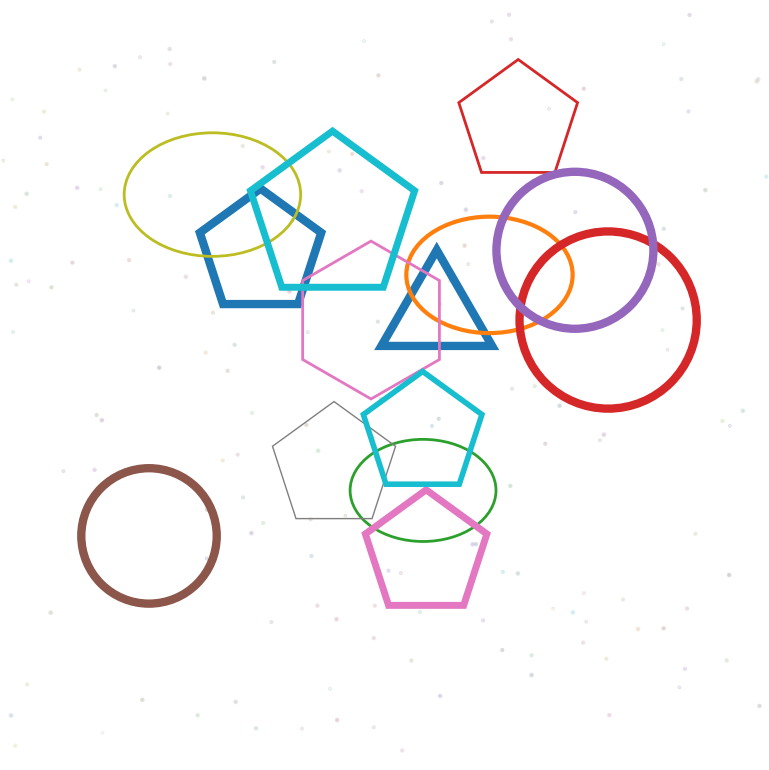[{"shape": "triangle", "thickness": 3, "radius": 0.42, "center": [0.567, 0.592]}, {"shape": "pentagon", "thickness": 3, "radius": 0.41, "center": [0.338, 0.672]}, {"shape": "oval", "thickness": 1.5, "radius": 0.54, "center": [0.636, 0.643]}, {"shape": "oval", "thickness": 1, "radius": 0.47, "center": [0.549, 0.363]}, {"shape": "circle", "thickness": 3, "radius": 0.58, "center": [0.79, 0.584]}, {"shape": "pentagon", "thickness": 1, "radius": 0.41, "center": [0.673, 0.842]}, {"shape": "circle", "thickness": 3, "radius": 0.51, "center": [0.747, 0.675]}, {"shape": "circle", "thickness": 3, "radius": 0.44, "center": [0.194, 0.304]}, {"shape": "pentagon", "thickness": 2.5, "radius": 0.41, "center": [0.553, 0.281]}, {"shape": "hexagon", "thickness": 1, "radius": 0.51, "center": [0.482, 0.584]}, {"shape": "pentagon", "thickness": 0.5, "radius": 0.42, "center": [0.434, 0.394]}, {"shape": "oval", "thickness": 1, "radius": 0.57, "center": [0.276, 0.747]}, {"shape": "pentagon", "thickness": 2.5, "radius": 0.56, "center": [0.432, 0.718]}, {"shape": "pentagon", "thickness": 2, "radius": 0.4, "center": [0.549, 0.437]}]